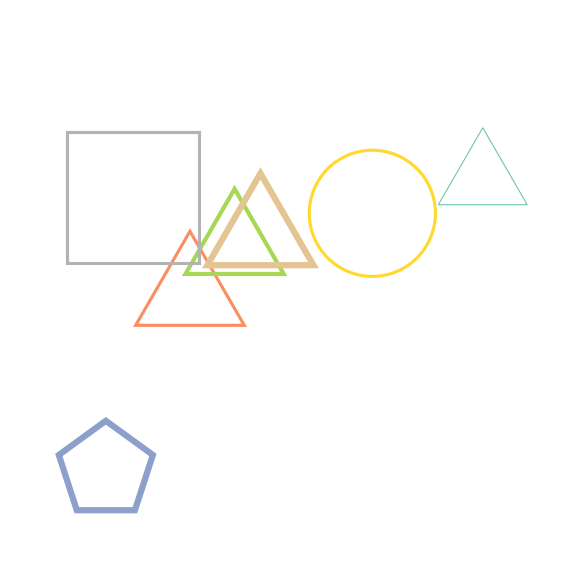[{"shape": "triangle", "thickness": 0.5, "radius": 0.44, "center": [0.836, 0.689]}, {"shape": "triangle", "thickness": 1.5, "radius": 0.54, "center": [0.329, 0.49]}, {"shape": "pentagon", "thickness": 3, "radius": 0.43, "center": [0.183, 0.185]}, {"shape": "triangle", "thickness": 2, "radius": 0.49, "center": [0.406, 0.574]}, {"shape": "circle", "thickness": 1.5, "radius": 0.55, "center": [0.645, 0.63]}, {"shape": "triangle", "thickness": 3, "radius": 0.53, "center": [0.451, 0.593]}, {"shape": "square", "thickness": 1.5, "radius": 0.57, "center": [0.23, 0.657]}]